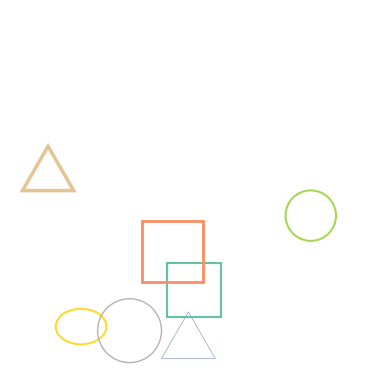[{"shape": "square", "thickness": 1.5, "radius": 0.35, "center": [0.504, 0.247]}, {"shape": "square", "thickness": 2, "radius": 0.4, "center": [0.448, 0.347]}, {"shape": "triangle", "thickness": 0.5, "radius": 0.4, "center": [0.489, 0.109]}, {"shape": "circle", "thickness": 1.5, "radius": 0.33, "center": [0.807, 0.44]}, {"shape": "oval", "thickness": 1.5, "radius": 0.33, "center": [0.211, 0.152]}, {"shape": "triangle", "thickness": 2.5, "radius": 0.38, "center": [0.125, 0.543]}, {"shape": "circle", "thickness": 1, "radius": 0.41, "center": [0.337, 0.141]}]